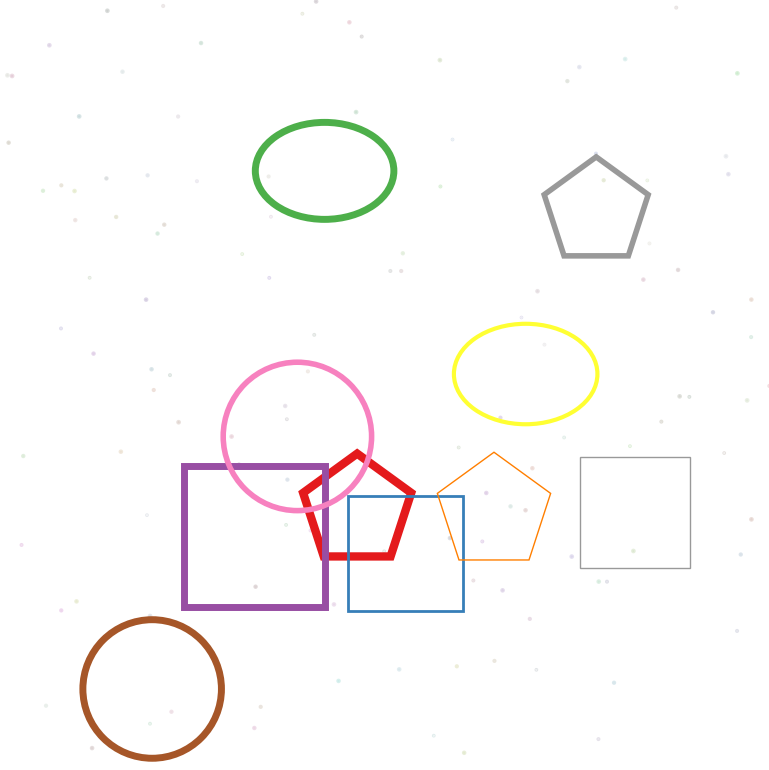[{"shape": "pentagon", "thickness": 3, "radius": 0.37, "center": [0.464, 0.337]}, {"shape": "square", "thickness": 1, "radius": 0.37, "center": [0.527, 0.281]}, {"shape": "oval", "thickness": 2.5, "radius": 0.45, "center": [0.422, 0.778]}, {"shape": "square", "thickness": 2.5, "radius": 0.46, "center": [0.331, 0.303]}, {"shape": "pentagon", "thickness": 0.5, "radius": 0.39, "center": [0.642, 0.335]}, {"shape": "oval", "thickness": 1.5, "radius": 0.47, "center": [0.683, 0.514]}, {"shape": "circle", "thickness": 2.5, "radius": 0.45, "center": [0.198, 0.105]}, {"shape": "circle", "thickness": 2, "radius": 0.48, "center": [0.386, 0.433]}, {"shape": "square", "thickness": 0.5, "radius": 0.36, "center": [0.825, 0.334]}, {"shape": "pentagon", "thickness": 2, "radius": 0.36, "center": [0.774, 0.725]}]